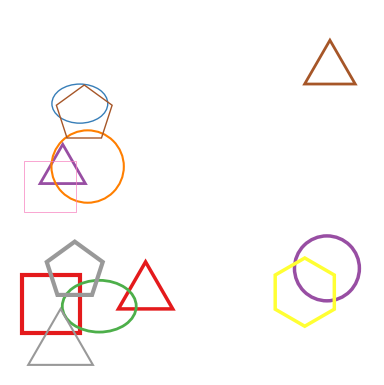[{"shape": "square", "thickness": 3, "radius": 0.37, "center": [0.132, 0.21]}, {"shape": "triangle", "thickness": 2.5, "radius": 0.41, "center": [0.378, 0.238]}, {"shape": "oval", "thickness": 1, "radius": 0.36, "center": [0.207, 0.731]}, {"shape": "oval", "thickness": 2, "radius": 0.48, "center": [0.258, 0.205]}, {"shape": "circle", "thickness": 2.5, "radius": 0.42, "center": [0.849, 0.303]}, {"shape": "triangle", "thickness": 2, "radius": 0.34, "center": [0.163, 0.557]}, {"shape": "circle", "thickness": 1.5, "radius": 0.47, "center": [0.228, 0.567]}, {"shape": "hexagon", "thickness": 2.5, "radius": 0.44, "center": [0.792, 0.241]}, {"shape": "triangle", "thickness": 2, "radius": 0.38, "center": [0.857, 0.82]}, {"shape": "pentagon", "thickness": 1, "radius": 0.38, "center": [0.219, 0.703]}, {"shape": "square", "thickness": 0.5, "radius": 0.34, "center": [0.13, 0.516]}, {"shape": "triangle", "thickness": 1.5, "radius": 0.48, "center": [0.157, 0.101]}, {"shape": "pentagon", "thickness": 3, "radius": 0.38, "center": [0.194, 0.296]}]